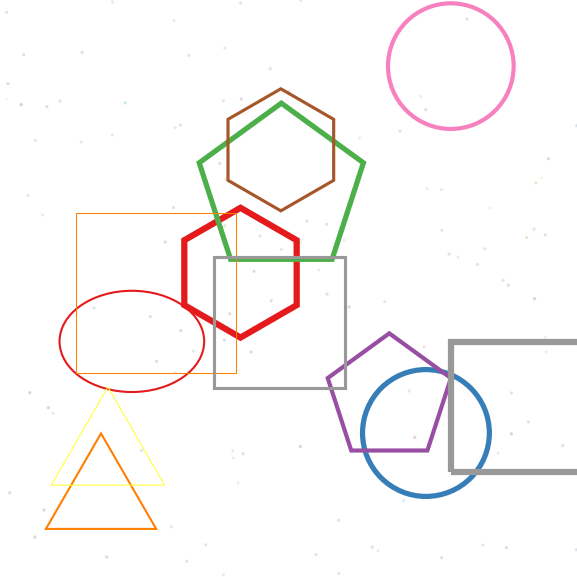[{"shape": "oval", "thickness": 1, "radius": 0.63, "center": [0.228, 0.408]}, {"shape": "hexagon", "thickness": 3, "radius": 0.56, "center": [0.416, 0.527]}, {"shape": "circle", "thickness": 2.5, "radius": 0.55, "center": [0.738, 0.249]}, {"shape": "pentagon", "thickness": 2.5, "radius": 0.75, "center": [0.487, 0.671]}, {"shape": "pentagon", "thickness": 2, "radius": 0.56, "center": [0.674, 0.31]}, {"shape": "square", "thickness": 0.5, "radius": 0.69, "center": [0.27, 0.492]}, {"shape": "triangle", "thickness": 1, "radius": 0.55, "center": [0.175, 0.138]}, {"shape": "triangle", "thickness": 0.5, "radius": 0.57, "center": [0.187, 0.216]}, {"shape": "hexagon", "thickness": 1.5, "radius": 0.53, "center": [0.486, 0.74]}, {"shape": "circle", "thickness": 2, "radius": 0.54, "center": [0.781, 0.885]}, {"shape": "square", "thickness": 3, "radius": 0.56, "center": [0.893, 0.294]}, {"shape": "square", "thickness": 1.5, "radius": 0.57, "center": [0.484, 0.441]}]